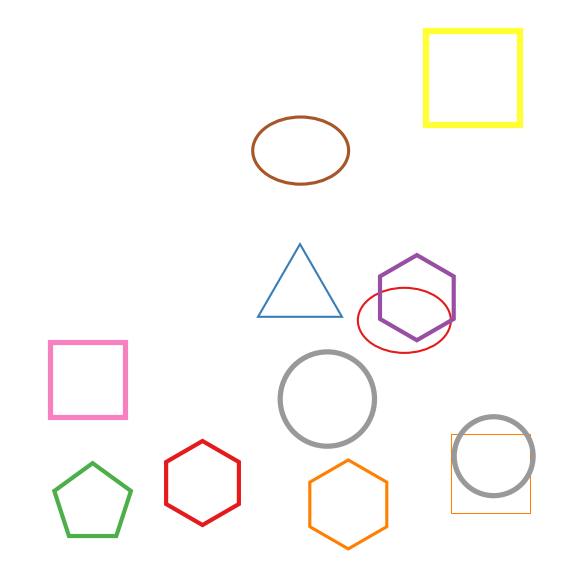[{"shape": "oval", "thickness": 1, "radius": 0.4, "center": [0.7, 0.444]}, {"shape": "hexagon", "thickness": 2, "radius": 0.36, "center": [0.351, 0.163]}, {"shape": "triangle", "thickness": 1, "radius": 0.42, "center": [0.519, 0.492]}, {"shape": "pentagon", "thickness": 2, "radius": 0.35, "center": [0.16, 0.127]}, {"shape": "hexagon", "thickness": 2, "radius": 0.37, "center": [0.722, 0.484]}, {"shape": "square", "thickness": 0.5, "radius": 0.34, "center": [0.849, 0.179]}, {"shape": "hexagon", "thickness": 1.5, "radius": 0.38, "center": [0.603, 0.126]}, {"shape": "square", "thickness": 3, "radius": 0.41, "center": [0.819, 0.864]}, {"shape": "oval", "thickness": 1.5, "radius": 0.42, "center": [0.521, 0.738]}, {"shape": "square", "thickness": 2.5, "radius": 0.32, "center": [0.151, 0.342]}, {"shape": "circle", "thickness": 2.5, "radius": 0.41, "center": [0.567, 0.308]}, {"shape": "circle", "thickness": 2.5, "radius": 0.34, "center": [0.855, 0.209]}]